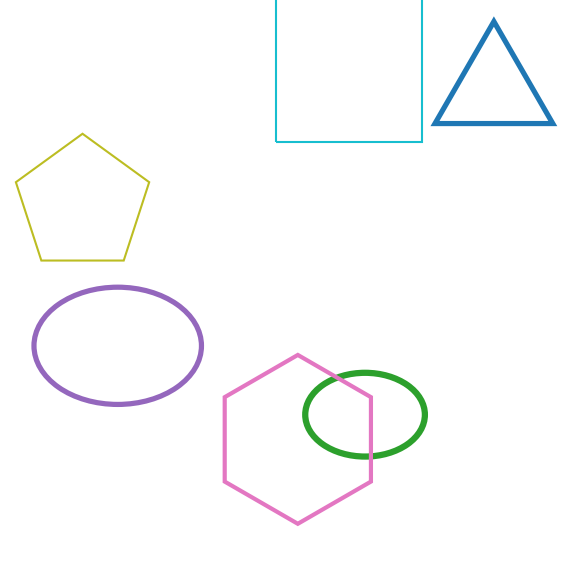[{"shape": "triangle", "thickness": 2.5, "radius": 0.59, "center": [0.855, 0.844]}, {"shape": "oval", "thickness": 3, "radius": 0.52, "center": [0.632, 0.281]}, {"shape": "oval", "thickness": 2.5, "radius": 0.73, "center": [0.204, 0.4]}, {"shape": "hexagon", "thickness": 2, "radius": 0.73, "center": [0.516, 0.238]}, {"shape": "pentagon", "thickness": 1, "radius": 0.61, "center": [0.143, 0.646]}, {"shape": "square", "thickness": 1, "radius": 0.63, "center": [0.605, 0.88]}]